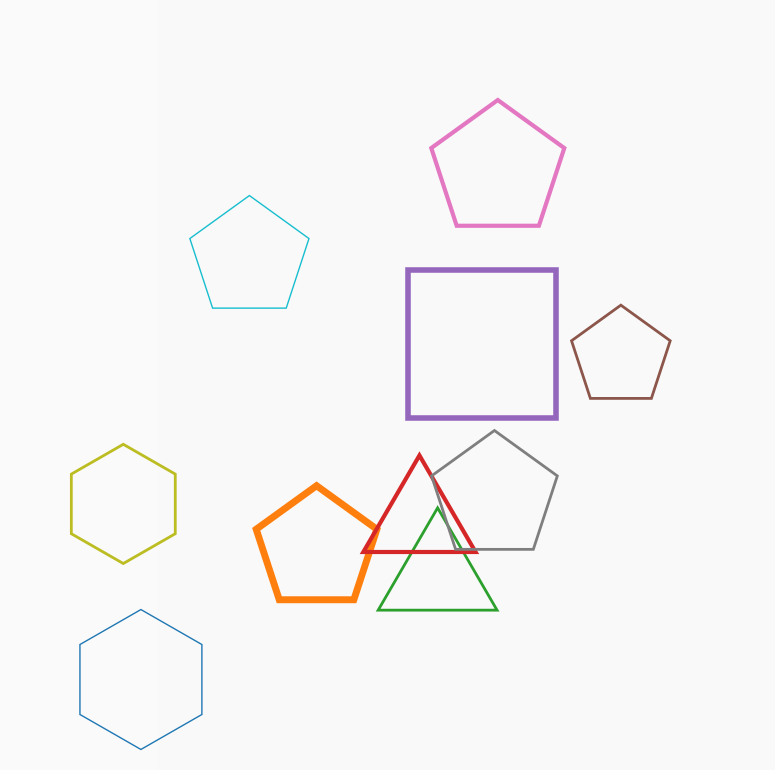[{"shape": "hexagon", "thickness": 0.5, "radius": 0.45, "center": [0.182, 0.118]}, {"shape": "pentagon", "thickness": 2.5, "radius": 0.41, "center": [0.408, 0.287]}, {"shape": "triangle", "thickness": 1, "radius": 0.44, "center": [0.565, 0.252]}, {"shape": "triangle", "thickness": 1.5, "radius": 0.42, "center": [0.541, 0.325]}, {"shape": "square", "thickness": 2, "radius": 0.48, "center": [0.622, 0.553]}, {"shape": "pentagon", "thickness": 1, "radius": 0.33, "center": [0.801, 0.537]}, {"shape": "pentagon", "thickness": 1.5, "radius": 0.45, "center": [0.642, 0.78]}, {"shape": "pentagon", "thickness": 1, "radius": 0.43, "center": [0.638, 0.356]}, {"shape": "hexagon", "thickness": 1, "radius": 0.39, "center": [0.159, 0.346]}, {"shape": "pentagon", "thickness": 0.5, "radius": 0.4, "center": [0.322, 0.665]}]